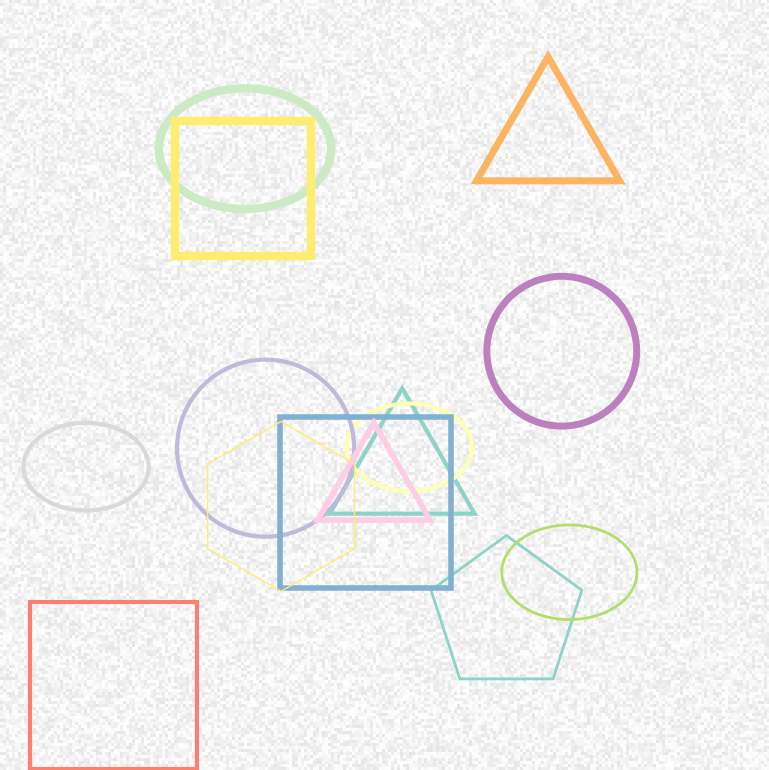[{"shape": "pentagon", "thickness": 1, "radius": 0.51, "center": [0.658, 0.202]}, {"shape": "triangle", "thickness": 1.5, "radius": 0.54, "center": [0.522, 0.387]}, {"shape": "oval", "thickness": 1.5, "radius": 0.41, "center": [0.532, 0.419]}, {"shape": "circle", "thickness": 1.5, "radius": 0.58, "center": [0.345, 0.418]}, {"shape": "square", "thickness": 1.5, "radius": 0.54, "center": [0.147, 0.11]}, {"shape": "square", "thickness": 2, "radius": 0.56, "center": [0.475, 0.348]}, {"shape": "triangle", "thickness": 2.5, "radius": 0.54, "center": [0.712, 0.819]}, {"shape": "oval", "thickness": 1, "radius": 0.44, "center": [0.739, 0.257]}, {"shape": "triangle", "thickness": 2, "radius": 0.42, "center": [0.486, 0.367]}, {"shape": "oval", "thickness": 1.5, "radius": 0.41, "center": [0.112, 0.394]}, {"shape": "circle", "thickness": 2.5, "radius": 0.49, "center": [0.73, 0.544]}, {"shape": "oval", "thickness": 3, "radius": 0.56, "center": [0.318, 0.807]}, {"shape": "hexagon", "thickness": 0.5, "radius": 0.55, "center": [0.365, 0.342]}, {"shape": "square", "thickness": 3, "radius": 0.44, "center": [0.315, 0.755]}]